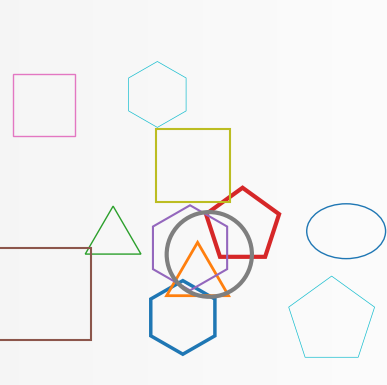[{"shape": "hexagon", "thickness": 2.5, "radius": 0.48, "center": [0.472, 0.176]}, {"shape": "oval", "thickness": 1, "radius": 0.51, "center": [0.893, 0.399]}, {"shape": "triangle", "thickness": 2, "radius": 0.46, "center": [0.51, 0.278]}, {"shape": "triangle", "thickness": 1, "radius": 0.42, "center": [0.292, 0.382]}, {"shape": "pentagon", "thickness": 3, "radius": 0.5, "center": [0.626, 0.413]}, {"shape": "hexagon", "thickness": 1.5, "radius": 0.55, "center": [0.49, 0.356]}, {"shape": "square", "thickness": 1.5, "radius": 0.6, "center": [0.115, 0.236]}, {"shape": "square", "thickness": 1, "radius": 0.4, "center": [0.113, 0.726]}, {"shape": "circle", "thickness": 3, "radius": 0.55, "center": [0.54, 0.339]}, {"shape": "square", "thickness": 1.5, "radius": 0.48, "center": [0.497, 0.57]}, {"shape": "pentagon", "thickness": 0.5, "radius": 0.58, "center": [0.856, 0.166]}, {"shape": "hexagon", "thickness": 0.5, "radius": 0.43, "center": [0.406, 0.755]}]